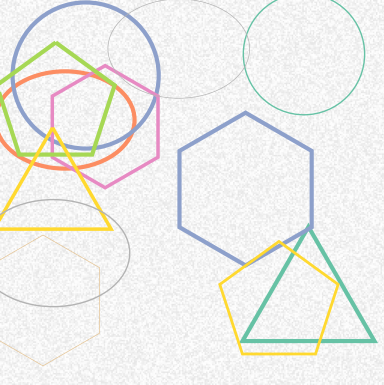[{"shape": "circle", "thickness": 1, "radius": 0.79, "center": [0.79, 0.859]}, {"shape": "triangle", "thickness": 3, "radius": 0.99, "center": [0.801, 0.213]}, {"shape": "oval", "thickness": 3, "radius": 0.9, "center": [0.169, 0.688]}, {"shape": "hexagon", "thickness": 3, "radius": 0.99, "center": [0.638, 0.509]}, {"shape": "circle", "thickness": 3, "radius": 0.95, "center": [0.222, 0.804]}, {"shape": "hexagon", "thickness": 2.5, "radius": 0.79, "center": [0.273, 0.671]}, {"shape": "pentagon", "thickness": 3, "radius": 0.81, "center": [0.145, 0.729]}, {"shape": "triangle", "thickness": 2.5, "radius": 0.88, "center": [0.137, 0.493]}, {"shape": "pentagon", "thickness": 2, "radius": 0.81, "center": [0.725, 0.211]}, {"shape": "hexagon", "thickness": 0.5, "radius": 0.85, "center": [0.112, 0.22]}, {"shape": "oval", "thickness": 1, "radius": 0.99, "center": [0.138, 0.343]}, {"shape": "oval", "thickness": 0.5, "radius": 0.92, "center": [0.464, 0.874]}]